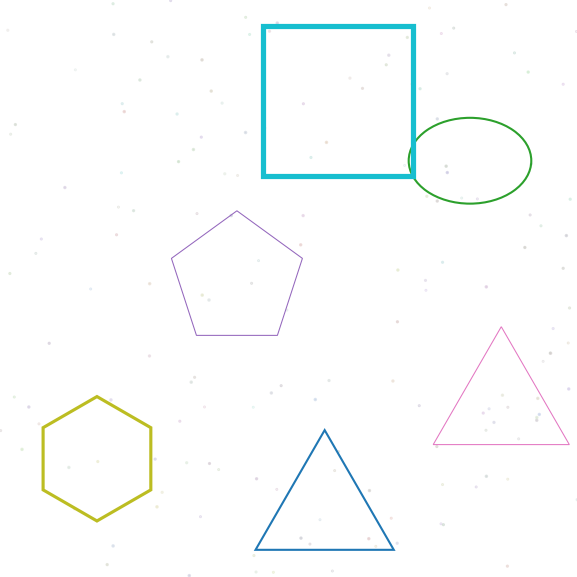[{"shape": "triangle", "thickness": 1, "radius": 0.69, "center": [0.562, 0.116]}, {"shape": "oval", "thickness": 1, "radius": 0.53, "center": [0.814, 0.721]}, {"shape": "pentagon", "thickness": 0.5, "radius": 0.6, "center": [0.41, 0.515]}, {"shape": "triangle", "thickness": 0.5, "radius": 0.68, "center": [0.868, 0.297]}, {"shape": "hexagon", "thickness": 1.5, "radius": 0.54, "center": [0.168, 0.205]}, {"shape": "square", "thickness": 2.5, "radius": 0.65, "center": [0.585, 0.824]}]